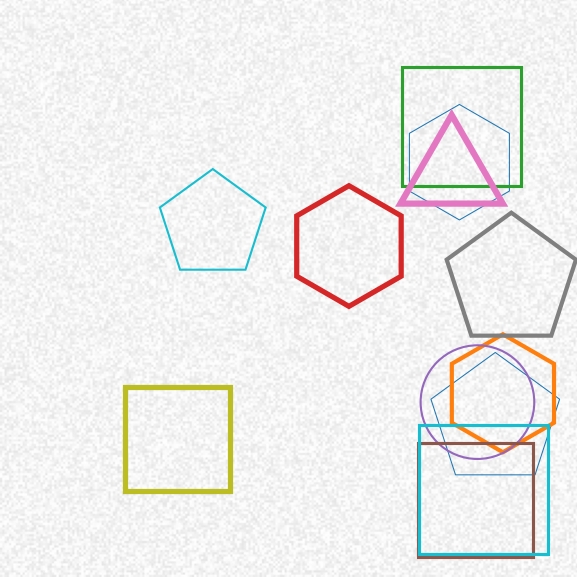[{"shape": "pentagon", "thickness": 0.5, "radius": 0.59, "center": [0.858, 0.272]}, {"shape": "hexagon", "thickness": 0.5, "radius": 0.5, "center": [0.796, 0.718]}, {"shape": "hexagon", "thickness": 2, "radius": 0.51, "center": [0.871, 0.318]}, {"shape": "square", "thickness": 1.5, "radius": 0.52, "center": [0.798, 0.78]}, {"shape": "hexagon", "thickness": 2.5, "radius": 0.52, "center": [0.604, 0.573]}, {"shape": "circle", "thickness": 1, "radius": 0.49, "center": [0.827, 0.303]}, {"shape": "square", "thickness": 1.5, "radius": 0.5, "center": [0.824, 0.133]}, {"shape": "triangle", "thickness": 3, "radius": 0.51, "center": [0.782, 0.698]}, {"shape": "pentagon", "thickness": 2, "radius": 0.59, "center": [0.885, 0.513]}, {"shape": "square", "thickness": 2.5, "radius": 0.45, "center": [0.307, 0.239]}, {"shape": "square", "thickness": 1.5, "radius": 0.56, "center": [0.838, 0.151]}, {"shape": "pentagon", "thickness": 1, "radius": 0.48, "center": [0.368, 0.61]}]